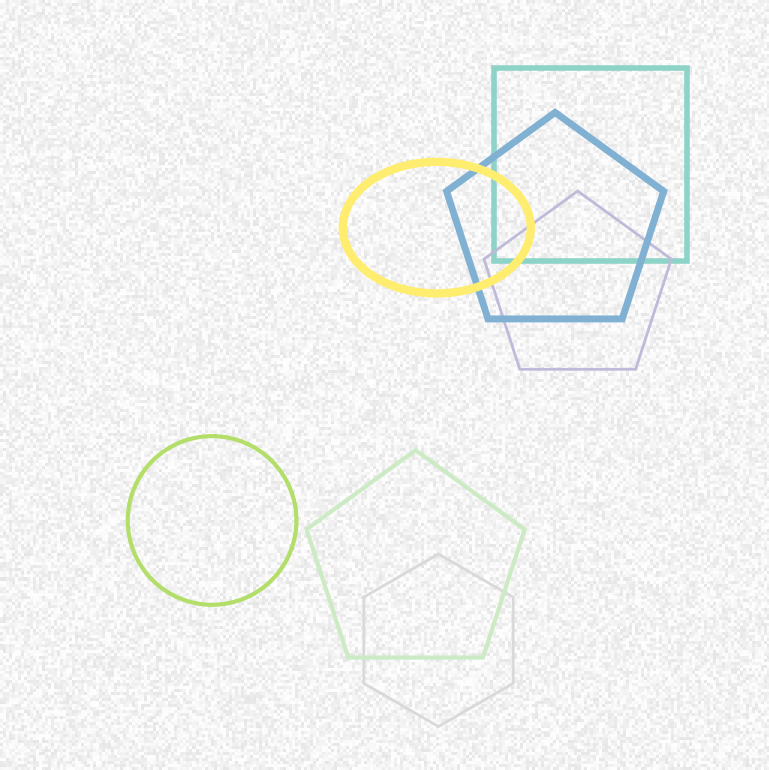[{"shape": "square", "thickness": 2, "radius": 0.63, "center": [0.767, 0.787]}, {"shape": "pentagon", "thickness": 1, "radius": 0.64, "center": [0.75, 0.624]}, {"shape": "pentagon", "thickness": 2.5, "radius": 0.74, "center": [0.721, 0.706]}, {"shape": "circle", "thickness": 1.5, "radius": 0.55, "center": [0.275, 0.324]}, {"shape": "hexagon", "thickness": 1, "radius": 0.56, "center": [0.57, 0.168]}, {"shape": "pentagon", "thickness": 1.5, "radius": 0.74, "center": [0.54, 0.266]}, {"shape": "oval", "thickness": 3, "radius": 0.61, "center": [0.567, 0.704]}]